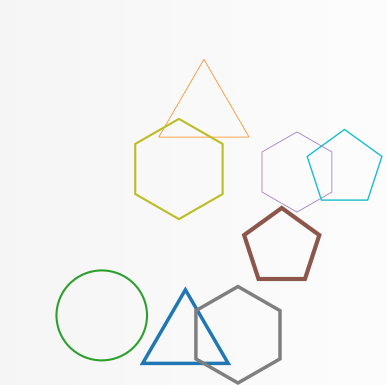[{"shape": "triangle", "thickness": 2.5, "radius": 0.64, "center": [0.478, 0.12]}, {"shape": "triangle", "thickness": 0.5, "radius": 0.67, "center": [0.526, 0.711]}, {"shape": "circle", "thickness": 1.5, "radius": 0.58, "center": [0.263, 0.181]}, {"shape": "hexagon", "thickness": 0.5, "radius": 0.52, "center": [0.766, 0.553]}, {"shape": "pentagon", "thickness": 3, "radius": 0.51, "center": [0.727, 0.358]}, {"shape": "hexagon", "thickness": 2.5, "radius": 0.63, "center": [0.614, 0.13]}, {"shape": "hexagon", "thickness": 1.5, "radius": 0.65, "center": [0.462, 0.561]}, {"shape": "pentagon", "thickness": 1, "radius": 0.51, "center": [0.889, 0.562]}]